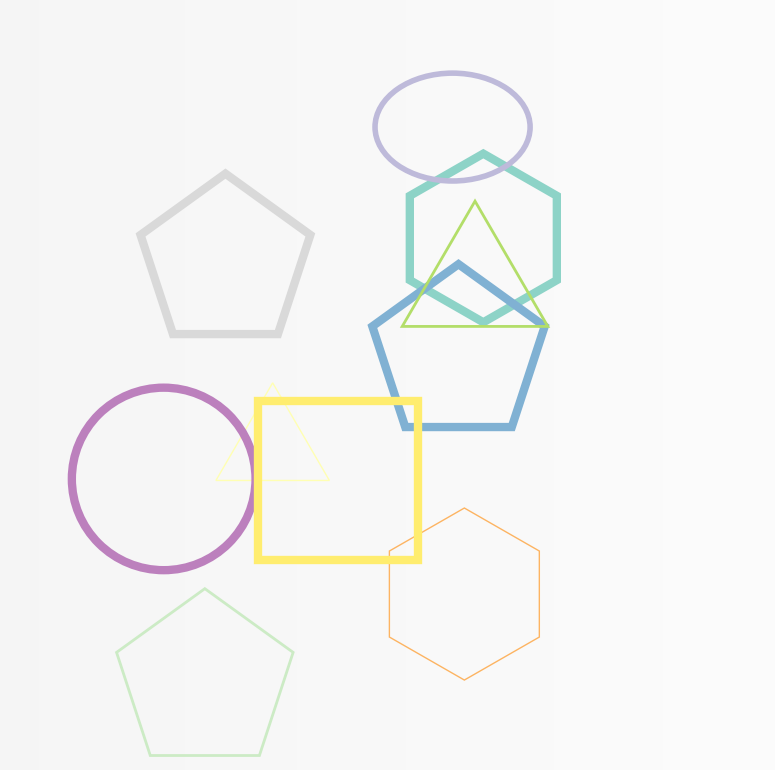[{"shape": "hexagon", "thickness": 3, "radius": 0.55, "center": [0.624, 0.691]}, {"shape": "triangle", "thickness": 0.5, "radius": 0.42, "center": [0.352, 0.418]}, {"shape": "oval", "thickness": 2, "radius": 0.5, "center": [0.584, 0.835]}, {"shape": "pentagon", "thickness": 3, "radius": 0.58, "center": [0.592, 0.54]}, {"shape": "hexagon", "thickness": 0.5, "radius": 0.56, "center": [0.599, 0.229]}, {"shape": "triangle", "thickness": 1, "radius": 0.54, "center": [0.613, 0.63]}, {"shape": "pentagon", "thickness": 3, "radius": 0.58, "center": [0.291, 0.659]}, {"shape": "circle", "thickness": 3, "radius": 0.59, "center": [0.211, 0.378]}, {"shape": "pentagon", "thickness": 1, "radius": 0.6, "center": [0.264, 0.116]}, {"shape": "square", "thickness": 3, "radius": 0.52, "center": [0.436, 0.376]}]